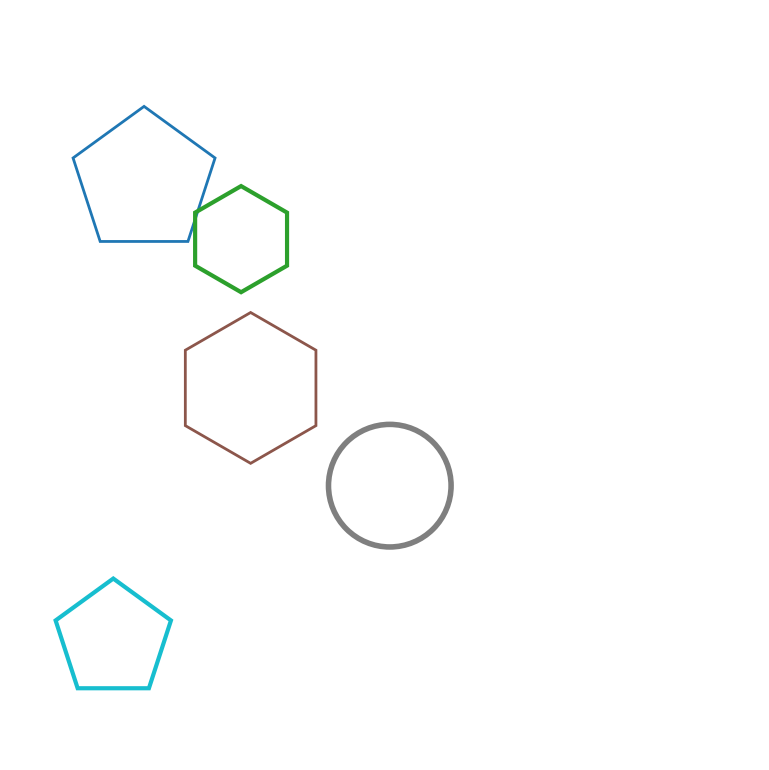[{"shape": "pentagon", "thickness": 1, "radius": 0.48, "center": [0.187, 0.765]}, {"shape": "hexagon", "thickness": 1.5, "radius": 0.34, "center": [0.313, 0.689]}, {"shape": "hexagon", "thickness": 1, "radius": 0.49, "center": [0.325, 0.496]}, {"shape": "circle", "thickness": 2, "radius": 0.4, "center": [0.506, 0.369]}, {"shape": "pentagon", "thickness": 1.5, "radius": 0.39, "center": [0.147, 0.17]}]